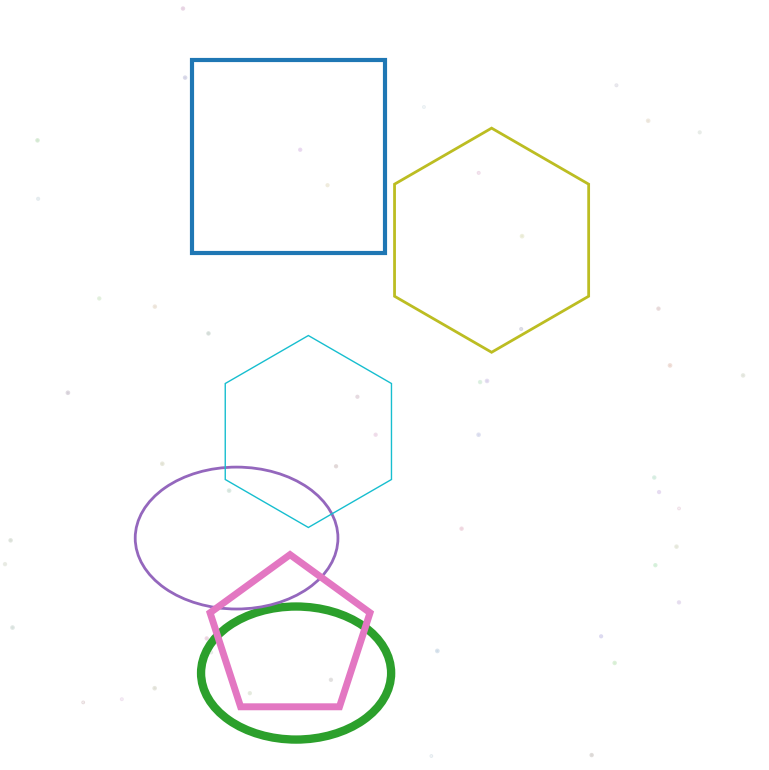[{"shape": "square", "thickness": 1.5, "radius": 0.63, "center": [0.375, 0.797]}, {"shape": "oval", "thickness": 3, "radius": 0.62, "center": [0.385, 0.126]}, {"shape": "oval", "thickness": 1, "radius": 0.66, "center": [0.307, 0.301]}, {"shape": "pentagon", "thickness": 2.5, "radius": 0.55, "center": [0.377, 0.17]}, {"shape": "hexagon", "thickness": 1, "radius": 0.73, "center": [0.638, 0.688]}, {"shape": "hexagon", "thickness": 0.5, "radius": 0.62, "center": [0.4, 0.44]}]